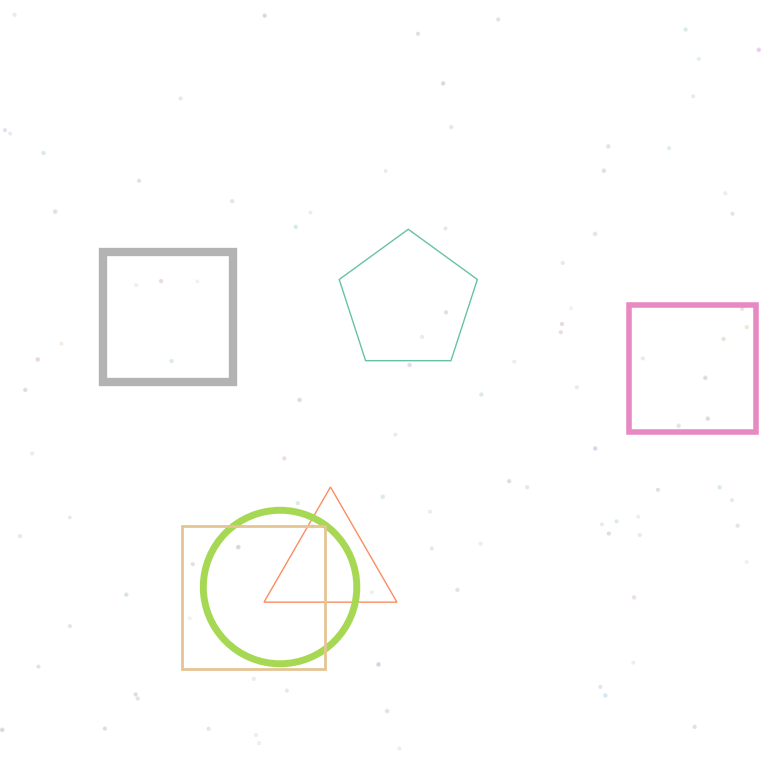[{"shape": "pentagon", "thickness": 0.5, "radius": 0.47, "center": [0.53, 0.608]}, {"shape": "triangle", "thickness": 0.5, "radius": 0.5, "center": [0.429, 0.268]}, {"shape": "square", "thickness": 2, "radius": 0.41, "center": [0.899, 0.522]}, {"shape": "circle", "thickness": 2.5, "radius": 0.5, "center": [0.364, 0.238]}, {"shape": "square", "thickness": 1, "radius": 0.46, "center": [0.329, 0.224]}, {"shape": "square", "thickness": 3, "radius": 0.42, "center": [0.218, 0.588]}]